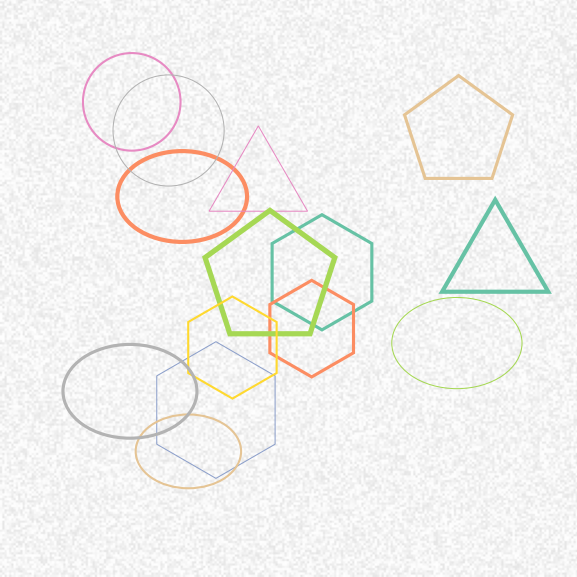[{"shape": "hexagon", "thickness": 1.5, "radius": 0.5, "center": [0.558, 0.528]}, {"shape": "triangle", "thickness": 2, "radius": 0.53, "center": [0.857, 0.547]}, {"shape": "hexagon", "thickness": 1.5, "radius": 0.42, "center": [0.54, 0.43]}, {"shape": "oval", "thickness": 2, "radius": 0.56, "center": [0.315, 0.659]}, {"shape": "hexagon", "thickness": 0.5, "radius": 0.59, "center": [0.374, 0.289]}, {"shape": "circle", "thickness": 1, "radius": 0.42, "center": [0.228, 0.823]}, {"shape": "triangle", "thickness": 0.5, "radius": 0.49, "center": [0.447, 0.683]}, {"shape": "pentagon", "thickness": 2.5, "radius": 0.59, "center": [0.467, 0.517]}, {"shape": "oval", "thickness": 0.5, "radius": 0.56, "center": [0.791, 0.405]}, {"shape": "hexagon", "thickness": 1, "radius": 0.44, "center": [0.402, 0.397]}, {"shape": "pentagon", "thickness": 1.5, "radius": 0.49, "center": [0.794, 0.77]}, {"shape": "oval", "thickness": 1, "radius": 0.46, "center": [0.326, 0.218]}, {"shape": "oval", "thickness": 1.5, "radius": 0.58, "center": [0.225, 0.322]}, {"shape": "circle", "thickness": 0.5, "radius": 0.48, "center": [0.292, 0.773]}]